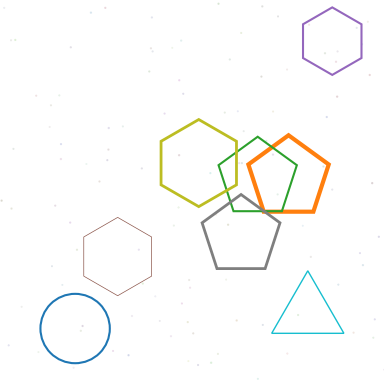[{"shape": "circle", "thickness": 1.5, "radius": 0.45, "center": [0.195, 0.147]}, {"shape": "pentagon", "thickness": 3, "radius": 0.55, "center": [0.749, 0.539]}, {"shape": "pentagon", "thickness": 1.5, "radius": 0.53, "center": [0.669, 0.538]}, {"shape": "hexagon", "thickness": 1.5, "radius": 0.44, "center": [0.863, 0.893]}, {"shape": "hexagon", "thickness": 0.5, "radius": 0.51, "center": [0.306, 0.334]}, {"shape": "pentagon", "thickness": 2, "radius": 0.53, "center": [0.626, 0.388]}, {"shape": "hexagon", "thickness": 2, "radius": 0.57, "center": [0.516, 0.576]}, {"shape": "triangle", "thickness": 1, "radius": 0.54, "center": [0.799, 0.188]}]